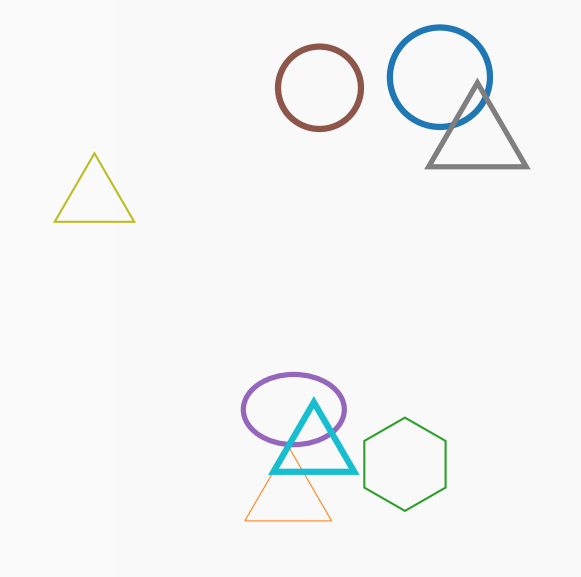[{"shape": "circle", "thickness": 3, "radius": 0.43, "center": [0.757, 0.865]}, {"shape": "triangle", "thickness": 0.5, "radius": 0.43, "center": [0.496, 0.14]}, {"shape": "hexagon", "thickness": 1, "radius": 0.4, "center": [0.697, 0.195]}, {"shape": "oval", "thickness": 2.5, "radius": 0.43, "center": [0.506, 0.29]}, {"shape": "circle", "thickness": 3, "radius": 0.36, "center": [0.55, 0.847]}, {"shape": "triangle", "thickness": 2.5, "radius": 0.48, "center": [0.821, 0.759]}, {"shape": "triangle", "thickness": 1, "radius": 0.4, "center": [0.163, 0.655]}, {"shape": "triangle", "thickness": 3, "radius": 0.4, "center": [0.54, 0.222]}]